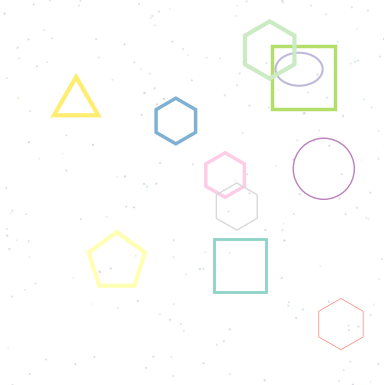[{"shape": "square", "thickness": 2, "radius": 0.34, "center": [0.623, 0.31]}, {"shape": "pentagon", "thickness": 3, "radius": 0.39, "center": [0.303, 0.32]}, {"shape": "oval", "thickness": 1.5, "radius": 0.31, "center": [0.777, 0.82]}, {"shape": "hexagon", "thickness": 0.5, "radius": 0.33, "center": [0.886, 0.158]}, {"shape": "hexagon", "thickness": 2.5, "radius": 0.3, "center": [0.457, 0.686]}, {"shape": "square", "thickness": 2.5, "radius": 0.41, "center": [0.788, 0.798]}, {"shape": "hexagon", "thickness": 2.5, "radius": 0.29, "center": [0.585, 0.545]}, {"shape": "hexagon", "thickness": 1, "radius": 0.31, "center": [0.615, 0.463]}, {"shape": "circle", "thickness": 1, "radius": 0.4, "center": [0.841, 0.562]}, {"shape": "hexagon", "thickness": 3, "radius": 0.37, "center": [0.7, 0.87]}, {"shape": "triangle", "thickness": 3, "radius": 0.33, "center": [0.198, 0.734]}]